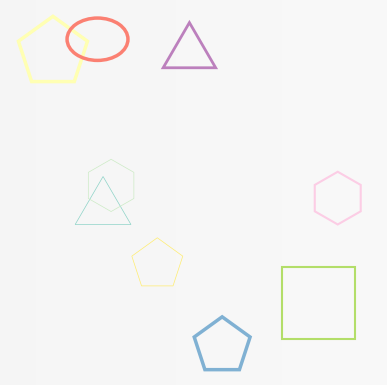[{"shape": "triangle", "thickness": 0.5, "radius": 0.42, "center": [0.266, 0.458]}, {"shape": "pentagon", "thickness": 2.5, "radius": 0.47, "center": [0.137, 0.864]}, {"shape": "oval", "thickness": 2.5, "radius": 0.39, "center": [0.252, 0.898]}, {"shape": "pentagon", "thickness": 2.5, "radius": 0.38, "center": [0.573, 0.101]}, {"shape": "square", "thickness": 1.5, "radius": 0.47, "center": [0.822, 0.213]}, {"shape": "hexagon", "thickness": 1.5, "radius": 0.34, "center": [0.872, 0.485]}, {"shape": "triangle", "thickness": 2, "radius": 0.39, "center": [0.489, 0.863]}, {"shape": "hexagon", "thickness": 0.5, "radius": 0.34, "center": [0.287, 0.518]}, {"shape": "pentagon", "thickness": 0.5, "radius": 0.35, "center": [0.406, 0.313]}]